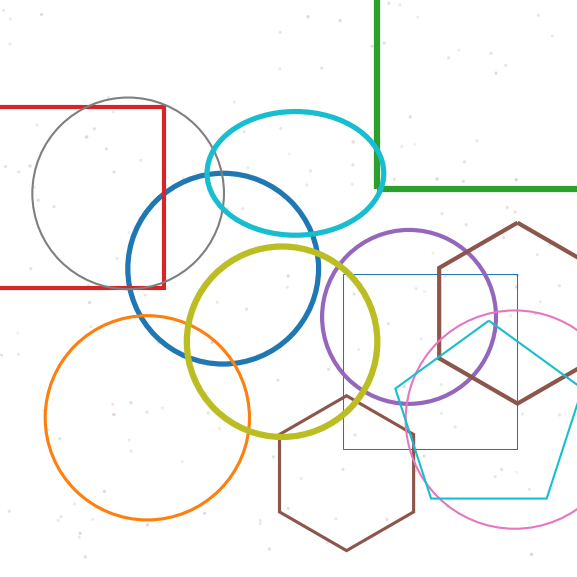[{"shape": "circle", "thickness": 2.5, "radius": 0.83, "center": [0.386, 0.534]}, {"shape": "square", "thickness": 0.5, "radius": 0.76, "center": [0.744, 0.374]}, {"shape": "circle", "thickness": 1.5, "radius": 0.88, "center": [0.255, 0.276]}, {"shape": "square", "thickness": 3, "radius": 0.88, "center": [0.828, 0.848]}, {"shape": "square", "thickness": 2, "radius": 0.78, "center": [0.126, 0.657]}, {"shape": "circle", "thickness": 2, "radius": 0.75, "center": [0.708, 0.45]}, {"shape": "hexagon", "thickness": 2, "radius": 0.78, "center": [0.896, 0.457]}, {"shape": "hexagon", "thickness": 1.5, "radius": 0.67, "center": [0.6, 0.18]}, {"shape": "circle", "thickness": 1, "radius": 0.94, "center": [0.891, 0.273]}, {"shape": "circle", "thickness": 1, "radius": 0.83, "center": [0.222, 0.664]}, {"shape": "circle", "thickness": 3, "radius": 0.82, "center": [0.488, 0.407]}, {"shape": "oval", "thickness": 2.5, "radius": 0.77, "center": [0.512, 0.699]}, {"shape": "pentagon", "thickness": 1, "radius": 0.85, "center": [0.847, 0.274]}]